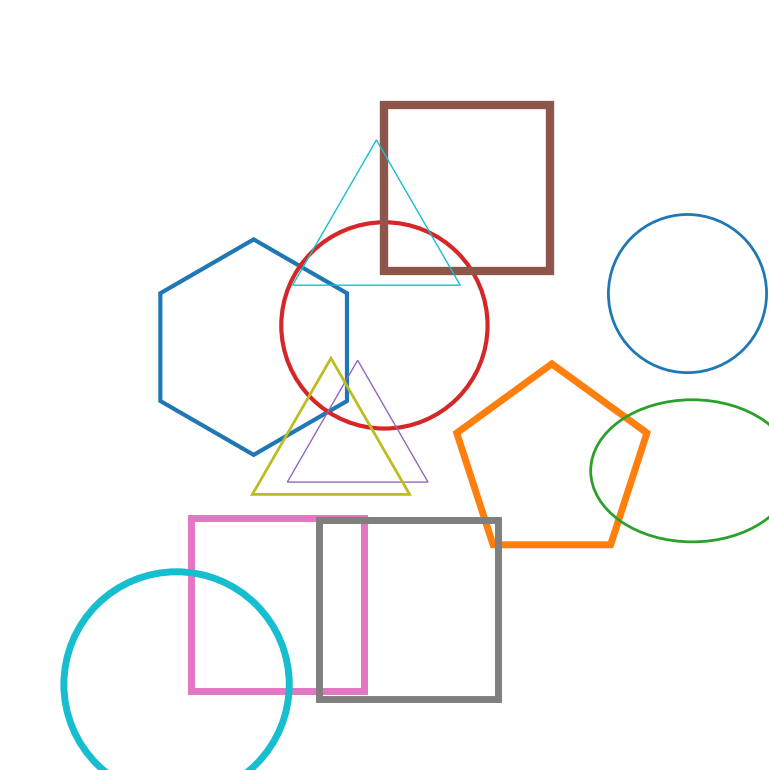[{"shape": "circle", "thickness": 1, "radius": 0.51, "center": [0.893, 0.619]}, {"shape": "hexagon", "thickness": 1.5, "radius": 0.7, "center": [0.329, 0.549]}, {"shape": "pentagon", "thickness": 2.5, "radius": 0.65, "center": [0.717, 0.398]}, {"shape": "oval", "thickness": 1, "radius": 0.66, "center": [0.899, 0.389]}, {"shape": "circle", "thickness": 1.5, "radius": 0.67, "center": [0.499, 0.577]}, {"shape": "triangle", "thickness": 0.5, "radius": 0.53, "center": [0.464, 0.427]}, {"shape": "square", "thickness": 3, "radius": 0.54, "center": [0.606, 0.756]}, {"shape": "square", "thickness": 2.5, "radius": 0.56, "center": [0.36, 0.215]}, {"shape": "square", "thickness": 2.5, "radius": 0.58, "center": [0.53, 0.209]}, {"shape": "triangle", "thickness": 1, "radius": 0.59, "center": [0.43, 0.417]}, {"shape": "triangle", "thickness": 0.5, "radius": 0.63, "center": [0.489, 0.693]}, {"shape": "circle", "thickness": 2.5, "radius": 0.73, "center": [0.229, 0.111]}]